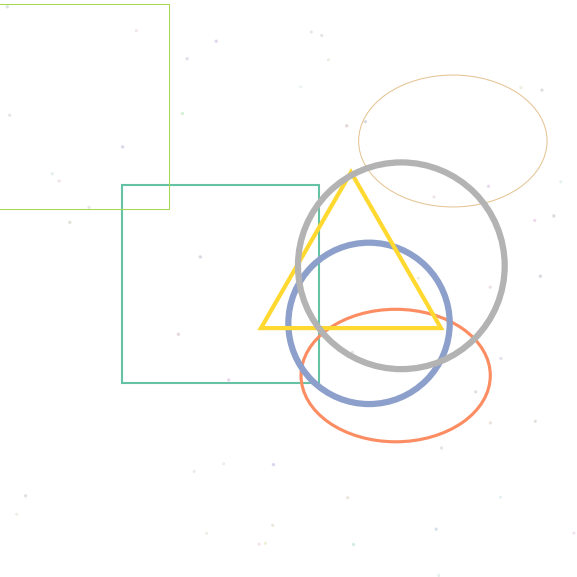[{"shape": "square", "thickness": 1, "radius": 0.86, "center": [0.382, 0.507]}, {"shape": "oval", "thickness": 1.5, "radius": 0.82, "center": [0.685, 0.349]}, {"shape": "circle", "thickness": 3, "radius": 0.7, "center": [0.639, 0.439]}, {"shape": "square", "thickness": 0.5, "radius": 0.89, "center": [0.115, 0.815]}, {"shape": "triangle", "thickness": 2, "radius": 0.9, "center": [0.608, 0.521]}, {"shape": "oval", "thickness": 0.5, "radius": 0.82, "center": [0.784, 0.755]}, {"shape": "circle", "thickness": 3, "radius": 0.89, "center": [0.695, 0.539]}]